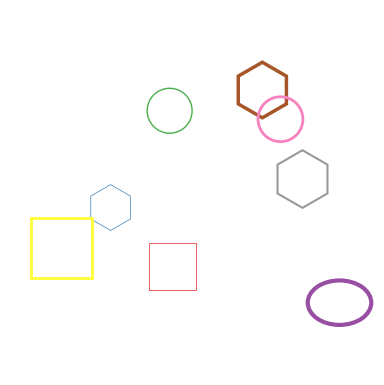[{"shape": "square", "thickness": 0.5, "radius": 0.31, "center": [0.447, 0.309]}, {"shape": "hexagon", "thickness": 0.5, "radius": 0.3, "center": [0.287, 0.461]}, {"shape": "circle", "thickness": 1, "radius": 0.29, "center": [0.441, 0.712]}, {"shape": "oval", "thickness": 3, "radius": 0.41, "center": [0.882, 0.214]}, {"shape": "square", "thickness": 2, "radius": 0.4, "center": [0.159, 0.356]}, {"shape": "hexagon", "thickness": 2.5, "radius": 0.36, "center": [0.681, 0.766]}, {"shape": "circle", "thickness": 2, "radius": 0.29, "center": [0.729, 0.69]}, {"shape": "hexagon", "thickness": 1.5, "radius": 0.37, "center": [0.786, 0.535]}]